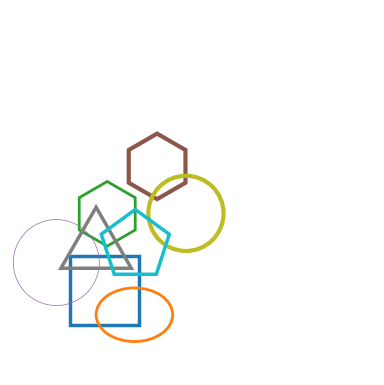[{"shape": "square", "thickness": 2.5, "radius": 0.45, "center": [0.271, 0.246]}, {"shape": "oval", "thickness": 2, "radius": 0.5, "center": [0.349, 0.183]}, {"shape": "hexagon", "thickness": 2, "radius": 0.42, "center": [0.278, 0.445]}, {"shape": "circle", "thickness": 0.5, "radius": 0.56, "center": [0.146, 0.318]}, {"shape": "hexagon", "thickness": 3, "radius": 0.43, "center": [0.408, 0.568]}, {"shape": "triangle", "thickness": 2.5, "radius": 0.53, "center": [0.25, 0.356]}, {"shape": "circle", "thickness": 3, "radius": 0.49, "center": [0.483, 0.446]}, {"shape": "pentagon", "thickness": 2.5, "radius": 0.46, "center": [0.351, 0.363]}]